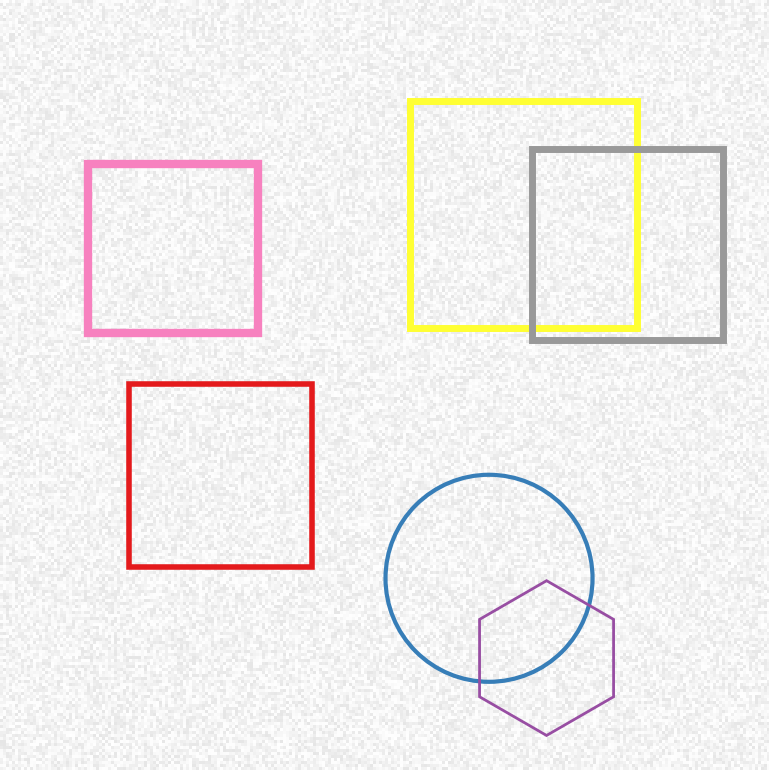[{"shape": "square", "thickness": 2, "radius": 0.59, "center": [0.287, 0.382]}, {"shape": "circle", "thickness": 1.5, "radius": 0.67, "center": [0.635, 0.249]}, {"shape": "hexagon", "thickness": 1, "radius": 0.5, "center": [0.71, 0.145]}, {"shape": "square", "thickness": 2.5, "radius": 0.74, "center": [0.68, 0.721]}, {"shape": "square", "thickness": 3, "radius": 0.55, "center": [0.225, 0.677]}, {"shape": "square", "thickness": 2.5, "radius": 0.62, "center": [0.815, 0.682]}]